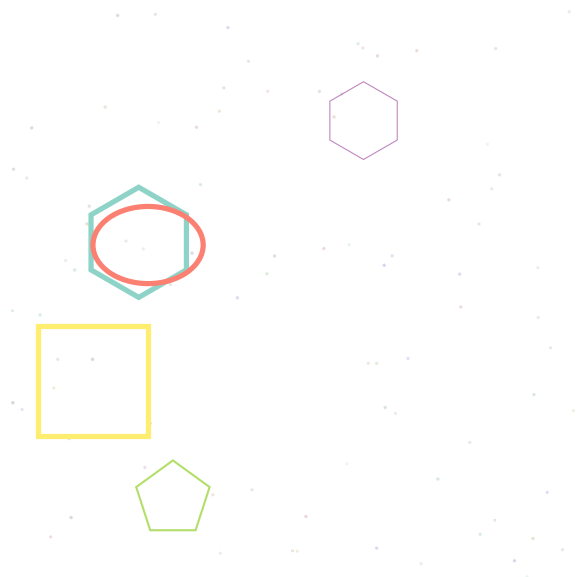[{"shape": "hexagon", "thickness": 2.5, "radius": 0.48, "center": [0.24, 0.579]}, {"shape": "oval", "thickness": 2.5, "radius": 0.48, "center": [0.256, 0.575]}, {"shape": "pentagon", "thickness": 1, "radius": 0.33, "center": [0.299, 0.135]}, {"shape": "hexagon", "thickness": 0.5, "radius": 0.34, "center": [0.629, 0.79]}, {"shape": "square", "thickness": 2.5, "radius": 0.48, "center": [0.161, 0.339]}]